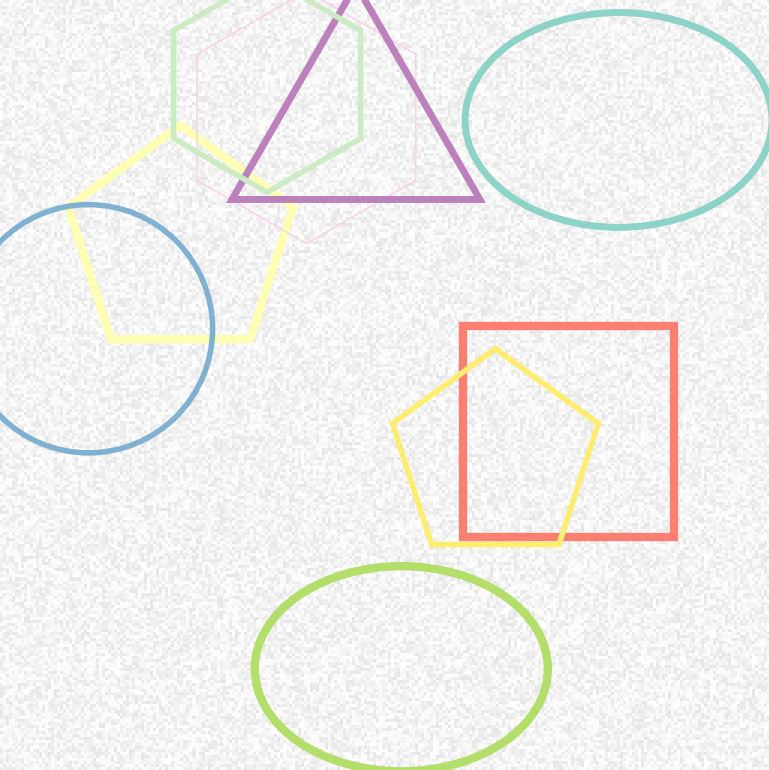[{"shape": "oval", "thickness": 2.5, "radius": 1.0, "center": [0.803, 0.844]}, {"shape": "pentagon", "thickness": 3, "radius": 0.77, "center": [0.235, 0.684]}, {"shape": "square", "thickness": 3, "radius": 0.69, "center": [0.739, 0.439]}, {"shape": "circle", "thickness": 2, "radius": 0.81, "center": [0.115, 0.573]}, {"shape": "oval", "thickness": 3, "radius": 0.95, "center": [0.521, 0.131]}, {"shape": "hexagon", "thickness": 0.5, "radius": 0.82, "center": [0.398, 0.848]}, {"shape": "triangle", "thickness": 2.5, "radius": 0.93, "center": [0.462, 0.834]}, {"shape": "hexagon", "thickness": 2, "radius": 0.7, "center": [0.347, 0.89]}, {"shape": "pentagon", "thickness": 2, "radius": 0.7, "center": [0.643, 0.407]}]